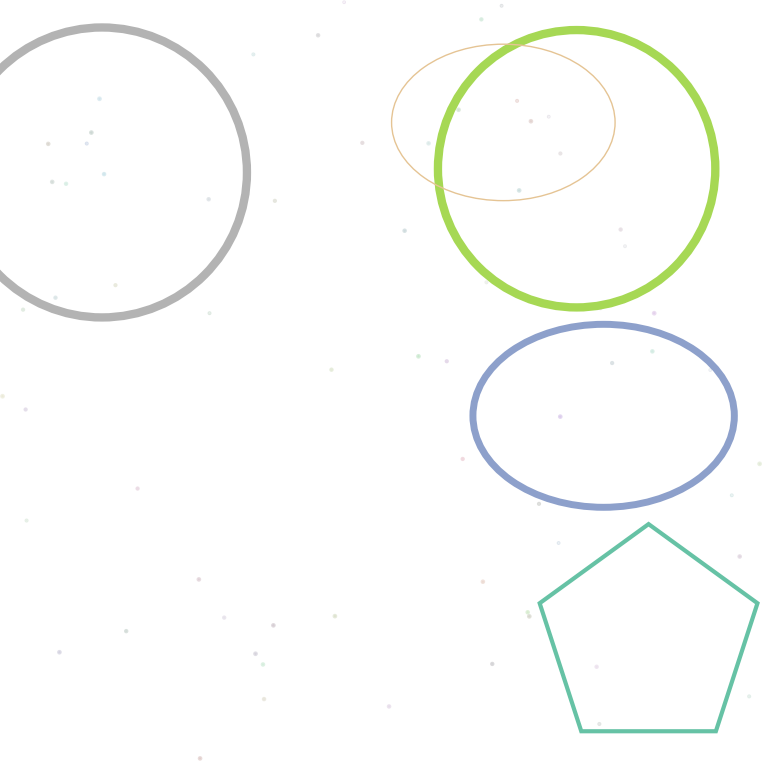[{"shape": "pentagon", "thickness": 1.5, "radius": 0.74, "center": [0.842, 0.171]}, {"shape": "oval", "thickness": 2.5, "radius": 0.85, "center": [0.784, 0.46]}, {"shape": "circle", "thickness": 3, "radius": 0.9, "center": [0.749, 0.781]}, {"shape": "oval", "thickness": 0.5, "radius": 0.73, "center": [0.654, 0.841]}, {"shape": "circle", "thickness": 3, "radius": 0.94, "center": [0.132, 0.776]}]